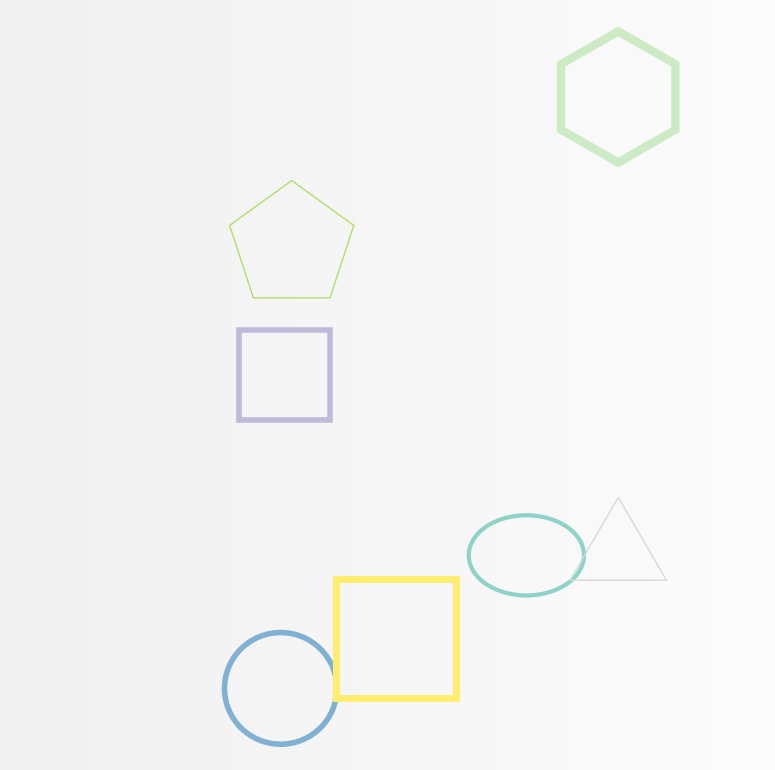[{"shape": "oval", "thickness": 1.5, "radius": 0.37, "center": [0.679, 0.279]}, {"shape": "square", "thickness": 2, "radius": 0.29, "center": [0.367, 0.513]}, {"shape": "circle", "thickness": 2, "radius": 0.36, "center": [0.362, 0.106]}, {"shape": "pentagon", "thickness": 0.5, "radius": 0.42, "center": [0.376, 0.681]}, {"shape": "triangle", "thickness": 0.5, "radius": 0.36, "center": [0.798, 0.282]}, {"shape": "hexagon", "thickness": 3, "radius": 0.43, "center": [0.798, 0.874]}, {"shape": "square", "thickness": 2.5, "radius": 0.39, "center": [0.511, 0.171]}]